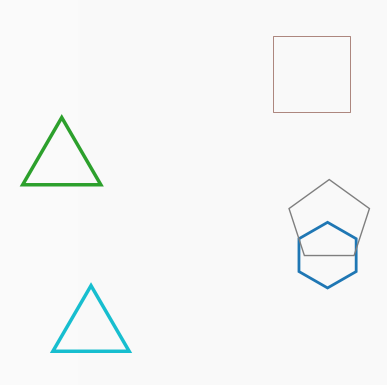[{"shape": "hexagon", "thickness": 2, "radius": 0.43, "center": [0.845, 0.337]}, {"shape": "triangle", "thickness": 2.5, "radius": 0.58, "center": [0.159, 0.578]}, {"shape": "square", "thickness": 0.5, "radius": 0.49, "center": [0.804, 0.808]}, {"shape": "pentagon", "thickness": 1, "radius": 0.55, "center": [0.85, 0.425]}, {"shape": "triangle", "thickness": 2.5, "radius": 0.57, "center": [0.235, 0.144]}]